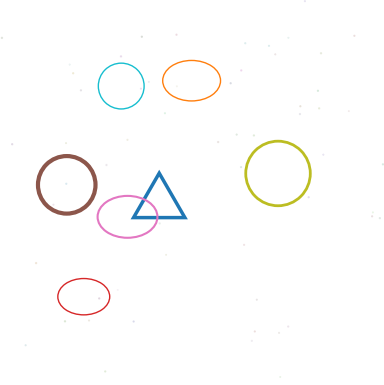[{"shape": "triangle", "thickness": 2.5, "radius": 0.38, "center": [0.414, 0.473]}, {"shape": "oval", "thickness": 1, "radius": 0.38, "center": [0.498, 0.79]}, {"shape": "oval", "thickness": 1, "radius": 0.34, "center": [0.218, 0.229]}, {"shape": "circle", "thickness": 3, "radius": 0.37, "center": [0.173, 0.52]}, {"shape": "oval", "thickness": 1.5, "radius": 0.39, "center": [0.331, 0.437]}, {"shape": "circle", "thickness": 2, "radius": 0.42, "center": [0.722, 0.549]}, {"shape": "circle", "thickness": 1, "radius": 0.3, "center": [0.315, 0.776]}]